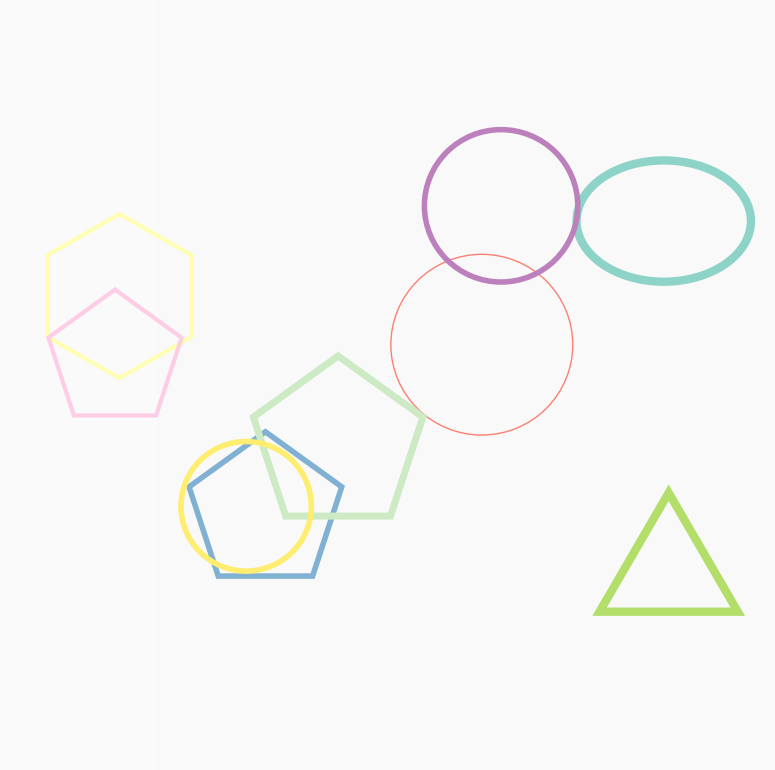[{"shape": "oval", "thickness": 3, "radius": 0.56, "center": [0.856, 0.713]}, {"shape": "hexagon", "thickness": 1.5, "radius": 0.53, "center": [0.154, 0.616]}, {"shape": "circle", "thickness": 0.5, "radius": 0.59, "center": [0.622, 0.552]}, {"shape": "pentagon", "thickness": 2, "radius": 0.52, "center": [0.342, 0.336]}, {"shape": "triangle", "thickness": 3, "radius": 0.51, "center": [0.863, 0.257]}, {"shape": "pentagon", "thickness": 1.5, "radius": 0.45, "center": [0.148, 0.534]}, {"shape": "circle", "thickness": 2, "radius": 0.49, "center": [0.647, 0.733]}, {"shape": "pentagon", "thickness": 2.5, "radius": 0.57, "center": [0.436, 0.423]}, {"shape": "circle", "thickness": 2, "radius": 0.42, "center": [0.318, 0.342]}]